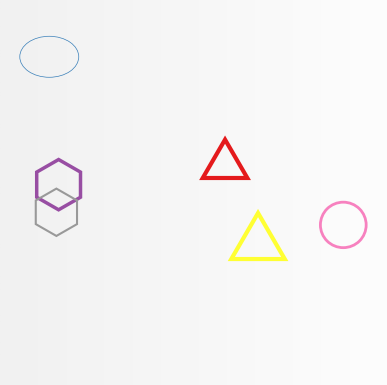[{"shape": "triangle", "thickness": 3, "radius": 0.33, "center": [0.581, 0.571]}, {"shape": "oval", "thickness": 0.5, "radius": 0.38, "center": [0.127, 0.853]}, {"shape": "hexagon", "thickness": 2.5, "radius": 0.33, "center": [0.151, 0.52]}, {"shape": "triangle", "thickness": 3, "radius": 0.4, "center": [0.666, 0.367]}, {"shape": "circle", "thickness": 2, "radius": 0.3, "center": [0.886, 0.416]}, {"shape": "hexagon", "thickness": 1.5, "radius": 0.31, "center": [0.146, 0.449]}]